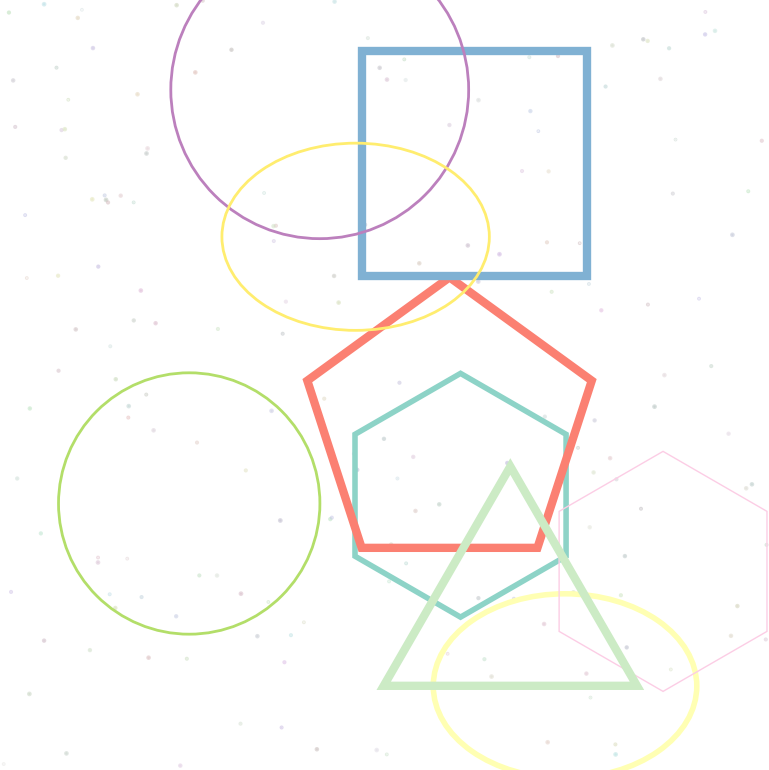[{"shape": "hexagon", "thickness": 2, "radius": 0.79, "center": [0.598, 0.357]}, {"shape": "oval", "thickness": 2, "radius": 0.86, "center": [0.734, 0.109]}, {"shape": "pentagon", "thickness": 3, "radius": 0.97, "center": [0.584, 0.446]}, {"shape": "square", "thickness": 3, "radius": 0.73, "center": [0.617, 0.787]}, {"shape": "circle", "thickness": 1, "radius": 0.85, "center": [0.246, 0.346]}, {"shape": "hexagon", "thickness": 0.5, "radius": 0.78, "center": [0.861, 0.258]}, {"shape": "circle", "thickness": 1, "radius": 0.97, "center": [0.415, 0.883]}, {"shape": "triangle", "thickness": 3, "radius": 0.95, "center": [0.663, 0.204]}, {"shape": "oval", "thickness": 1, "radius": 0.87, "center": [0.462, 0.693]}]